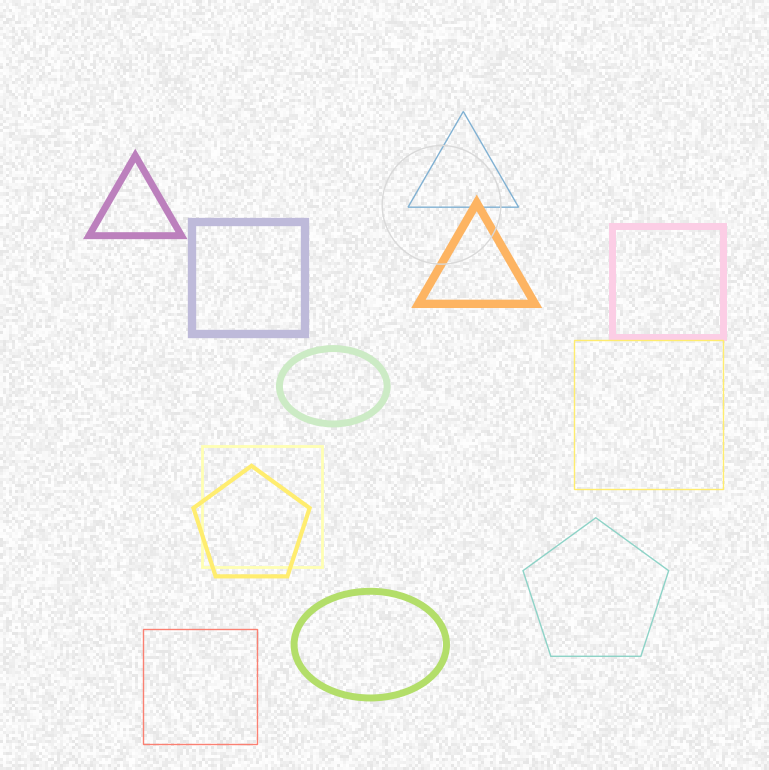[{"shape": "pentagon", "thickness": 0.5, "radius": 0.5, "center": [0.774, 0.228]}, {"shape": "square", "thickness": 1, "radius": 0.39, "center": [0.34, 0.342]}, {"shape": "square", "thickness": 3, "radius": 0.37, "center": [0.323, 0.639]}, {"shape": "square", "thickness": 0.5, "radius": 0.37, "center": [0.26, 0.108]}, {"shape": "triangle", "thickness": 0.5, "radius": 0.41, "center": [0.602, 0.772]}, {"shape": "triangle", "thickness": 3, "radius": 0.44, "center": [0.619, 0.649]}, {"shape": "oval", "thickness": 2.5, "radius": 0.49, "center": [0.481, 0.163]}, {"shape": "square", "thickness": 2.5, "radius": 0.36, "center": [0.867, 0.634]}, {"shape": "circle", "thickness": 0.5, "radius": 0.39, "center": [0.573, 0.734]}, {"shape": "triangle", "thickness": 2.5, "radius": 0.35, "center": [0.176, 0.729]}, {"shape": "oval", "thickness": 2.5, "radius": 0.35, "center": [0.433, 0.498]}, {"shape": "pentagon", "thickness": 1.5, "radius": 0.4, "center": [0.327, 0.316]}, {"shape": "square", "thickness": 0.5, "radius": 0.48, "center": [0.843, 0.461]}]